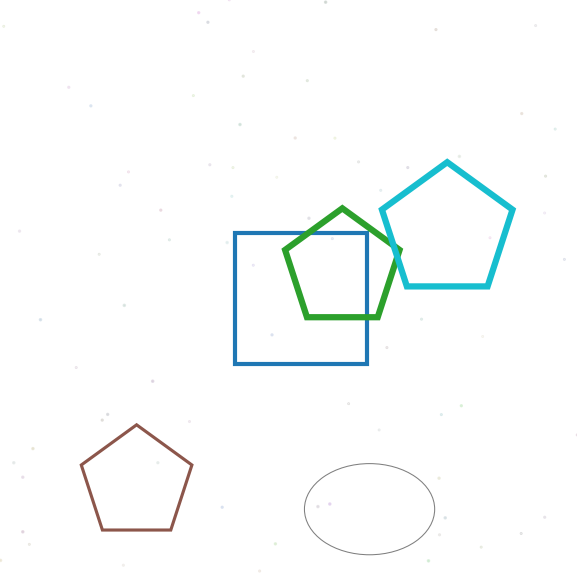[{"shape": "square", "thickness": 2, "radius": 0.57, "center": [0.521, 0.482]}, {"shape": "pentagon", "thickness": 3, "radius": 0.52, "center": [0.593, 0.534]}, {"shape": "pentagon", "thickness": 1.5, "radius": 0.5, "center": [0.237, 0.163]}, {"shape": "oval", "thickness": 0.5, "radius": 0.56, "center": [0.64, 0.117]}, {"shape": "pentagon", "thickness": 3, "radius": 0.59, "center": [0.774, 0.599]}]